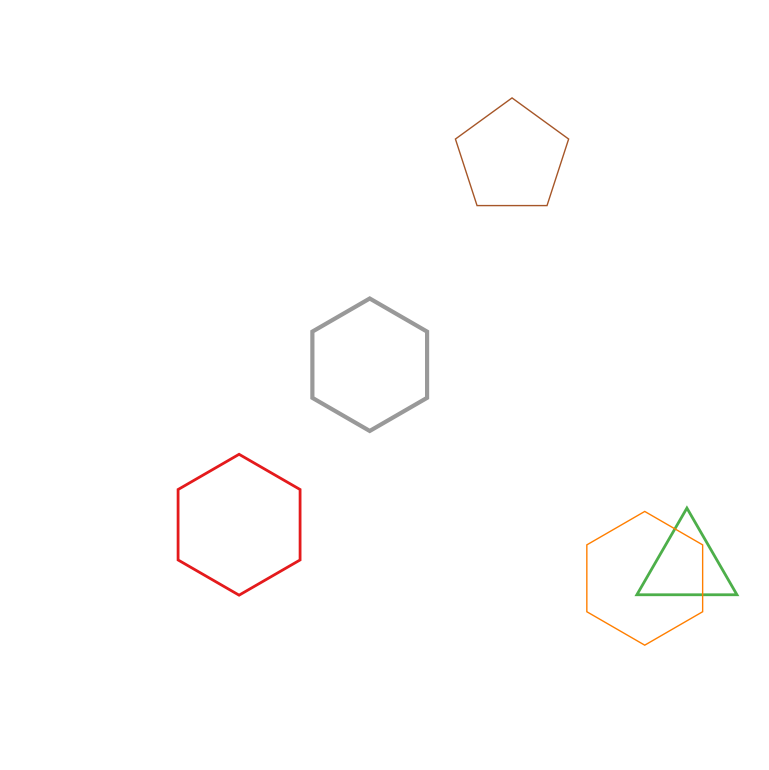[{"shape": "hexagon", "thickness": 1, "radius": 0.46, "center": [0.31, 0.319]}, {"shape": "triangle", "thickness": 1, "radius": 0.38, "center": [0.892, 0.265]}, {"shape": "hexagon", "thickness": 0.5, "radius": 0.43, "center": [0.837, 0.249]}, {"shape": "pentagon", "thickness": 0.5, "radius": 0.39, "center": [0.665, 0.796]}, {"shape": "hexagon", "thickness": 1.5, "radius": 0.43, "center": [0.48, 0.526]}]